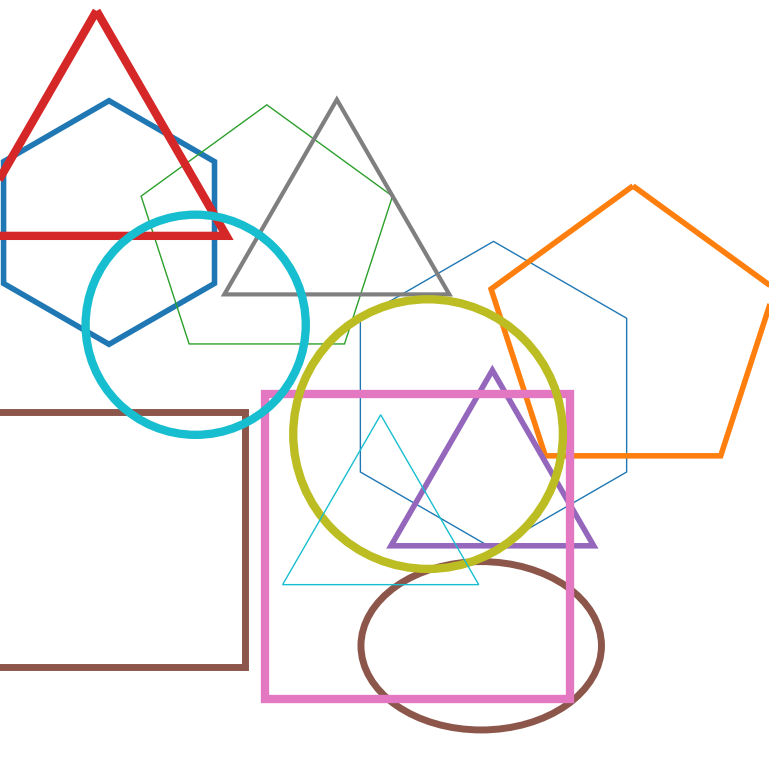[{"shape": "hexagon", "thickness": 2, "radius": 0.79, "center": [0.142, 0.711]}, {"shape": "hexagon", "thickness": 0.5, "radius": 1.0, "center": [0.641, 0.487]}, {"shape": "pentagon", "thickness": 2, "radius": 0.97, "center": [0.822, 0.565]}, {"shape": "pentagon", "thickness": 0.5, "radius": 0.86, "center": [0.347, 0.692]}, {"shape": "triangle", "thickness": 3, "radius": 0.97, "center": [0.125, 0.791]}, {"shape": "triangle", "thickness": 2, "radius": 0.76, "center": [0.639, 0.367]}, {"shape": "square", "thickness": 2.5, "radius": 0.83, "center": [0.153, 0.299]}, {"shape": "oval", "thickness": 2.5, "radius": 0.78, "center": [0.625, 0.161]}, {"shape": "square", "thickness": 3, "radius": 0.99, "center": [0.542, 0.29]}, {"shape": "triangle", "thickness": 1.5, "radius": 0.84, "center": [0.437, 0.702]}, {"shape": "circle", "thickness": 3, "radius": 0.88, "center": [0.556, 0.436]}, {"shape": "circle", "thickness": 3, "radius": 0.71, "center": [0.254, 0.578]}, {"shape": "triangle", "thickness": 0.5, "radius": 0.74, "center": [0.494, 0.314]}]